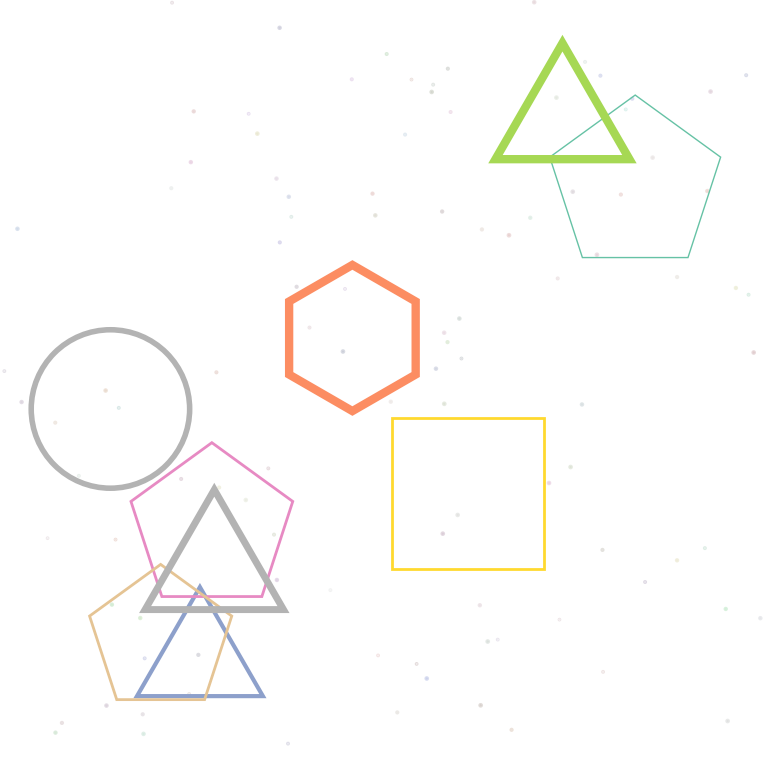[{"shape": "pentagon", "thickness": 0.5, "radius": 0.58, "center": [0.825, 0.76]}, {"shape": "hexagon", "thickness": 3, "radius": 0.47, "center": [0.458, 0.561]}, {"shape": "triangle", "thickness": 1.5, "radius": 0.47, "center": [0.26, 0.143]}, {"shape": "pentagon", "thickness": 1, "radius": 0.55, "center": [0.275, 0.315]}, {"shape": "triangle", "thickness": 3, "radius": 0.5, "center": [0.73, 0.843]}, {"shape": "square", "thickness": 1, "radius": 0.49, "center": [0.608, 0.359]}, {"shape": "pentagon", "thickness": 1, "radius": 0.49, "center": [0.209, 0.17]}, {"shape": "circle", "thickness": 2, "radius": 0.51, "center": [0.143, 0.469]}, {"shape": "triangle", "thickness": 2.5, "radius": 0.52, "center": [0.278, 0.26]}]